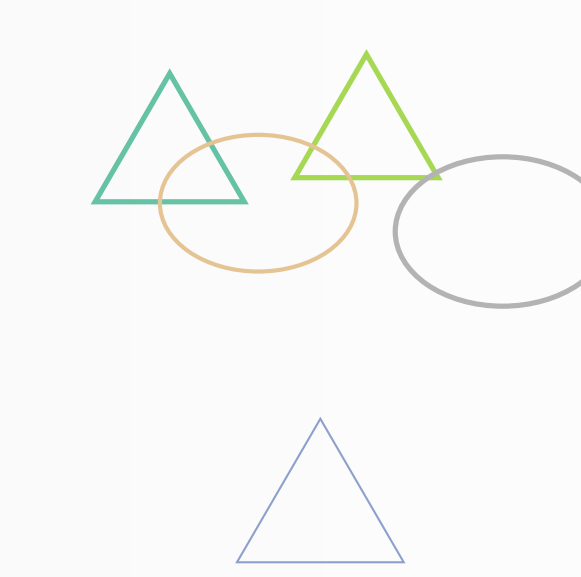[{"shape": "triangle", "thickness": 2.5, "radius": 0.74, "center": [0.292, 0.724]}, {"shape": "triangle", "thickness": 1, "radius": 0.83, "center": [0.551, 0.108]}, {"shape": "triangle", "thickness": 2.5, "radius": 0.71, "center": [0.63, 0.763]}, {"shape": "oval", "thickness": 2, "radius": 0.85, "center": [0.444, 0.647]}, {"shape": "oval", "thickness": 2.5, "radius": 0.92, "center": [0.865, 0.598]}]